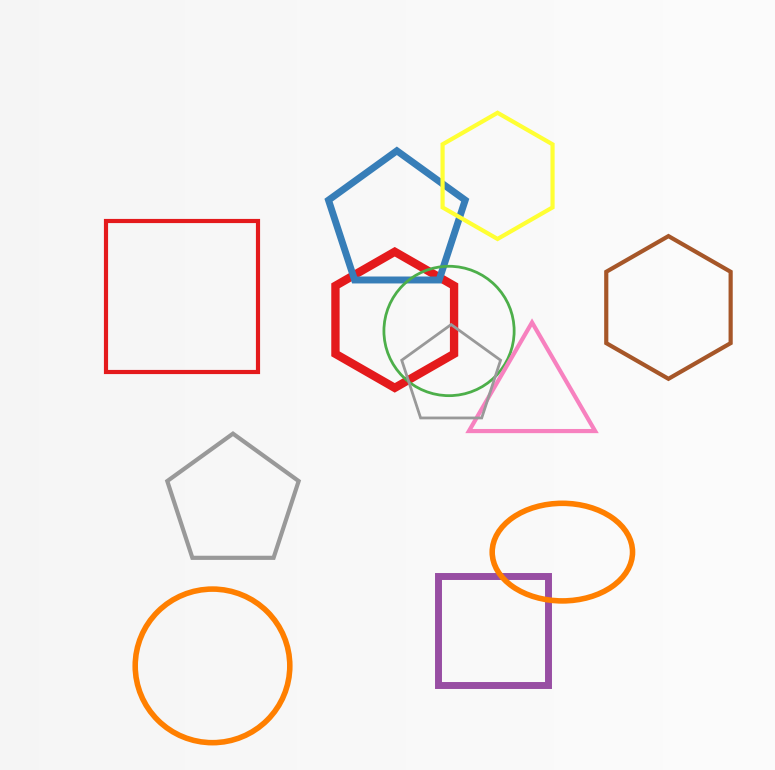[{"shape": "hexagon", "thickness": 3, "radius": 0.44, "center": [0.509, 0.585]}, {"shape": "square", "thickness": 1.5, "radius": 0.49, "center": [0.235, 0.615]}, {"shape": "pentagon", "thickness": 2.5, "radius": 0.46, "center": [0.512, 0.711]}, {"shape": "circle", "thickness": 1, "radius": 0.42, "center": [0.579, 0.57]}, {"shape": "square", "thickness": 2.5, "radius": 0.35, "center": [0.636, 0.181]}, {"shape": "circle", "thickness": 2, "radius": 0.5, "center": [0.274, 0.135]}, {"shape": "oval", "thickness": 2, "radius": 0.45, "center": [0.726, 0.283]}, {"shape": "hexagon", "thickness": 1.5, "radius": 0.41, "center": [0.642, 0.772]}, {"shape": "hexagon", "thickness": 1.5, "radius": 0.46, "center": [0.863, 0.601]}, {"shape": "triangle", "thickness": 1.5, "radius": 0.47, "center": [0.686, 0.487]}, {"shape": "pentagon", "thickness": 1.5, "radius": 0.45, "center": [0.301, 0.348]}, {"shape": "pentagon", "thickness": 1, "radius": 0.34, "center": [0.582, 0.511]}]